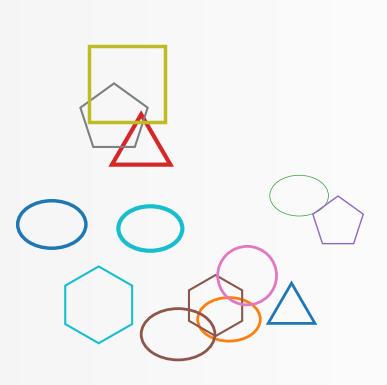[{"shape": "oval", "thickness": 2.5, "radius": 0.44, "center": [0.134, 0.417]}, {"shape": "triangle", "thickness": 2, "radius": 0.35, "center": [0.752, 0.195]}, {"shape": "oval", "thickness": 2, "radius": 0.4, "center": [0.591, 0.171]}, {"shape": "oval", "thickness": 0.5, "radius": 0.38, "center": [0.772, 0.492]}, {"shape": "triangle", "thickness": 3, "radius": 0.44, "center": [0.364, 0.616]}, {"shape": "pentagon", "thickness": 1, "radius": 0.34, "center": [0.872, 0.422]}, {"shape": "oval", "thickness": 2, "radius": 0.48, "center": [0.459, 0.132]}, {"shape": "hexagon", "thickness": 1.5, "radius": 0.4, "center": [0.556, 0.206]}, {"shape": "circle", "thickness": 2, "radius": 0.38, "center": [0.638, 0.284]}, {"shape": "pentagon", "thickness": 1.5, "radius": 0.46, "center": [0.294, 0.692]}, {"shape": "square", "thickness": 2.5, "radius": 0.49, "center": [0.327, 0.781]}, {"shape": "oval", "thickness": 3, "radius": 0.41, "center": [0.388, 0.406]}, {"shape": "hexagon", "thickness": 1.5, "radius": 0.5, "center": [0.255, 0.208]}]